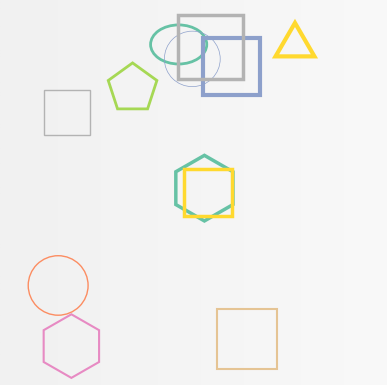[{"shape": "oval", "thickness": 2, "radius": 0.36, "center": [0.461, 0.885]}, {"shape": "hexagon", "thickness": 2.5, "radius": 0.43, "center": [0.527, 0.511]}, {"shape": "circle", "thickness": 1, "radius": 0.39, "center": [0.15, 0.259]}, {"shape": "square", "thickness": 3, "radius": 0.37, "center": [0.597, 0.827]}, {"shape": "circle", "thickness": 0.5, "radius": 0.36, "center": [0.496, 0.847]}, {"shape": "hexagon", "thickness": 1.5, "radius": 0.41, "center": [0.184, 0.101]}, {"shape": "pentagon", "thickness": 2, "radius": 0.33, "center": [0.342, 0.771]}, {"shape": "triangle", "thickness": 3, "radius": 0.29, "center": [0.761, 0.883]}, {"shape": "square", "thickness": 2.5, "radius": 0.31, "center": [0.536, 0.499]}, {"shape": "square", "thickness": 1.5, "radius": 0.38, "center": [0.637, 0.12]}, {"shape": "square", "thickness": 1, "radius": 0.3, "center": [0.174, 0.708]}, {"shape": "square", "thickness": 2.5, "radius": 0.42, "center": [0.543, 0.877]}]